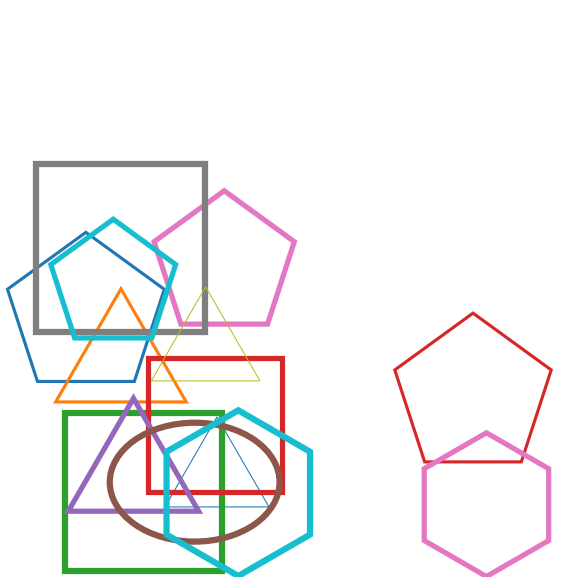[{"shape": "triangle", "thickness": 0.5, "radius": 0.52, "center": [0.376, 0.173]}, {"shape": "pentagon", "thickness": 1.5, "radius": 0.71, "center": [0.149, 0.454]}, {"shape": "triangle", "thickness": 1.5, "radius": 0.65, "center": [0.209, 0.368]}, {"shape": "square", "thickness": 3, "radius": 0.68, "center": [0.248, 0.147]}, {"shape": "pentagon", "thickness": 1.5, "radius": 0.71, "center": [0.819, 0.315]}, {"shape": "square", "thickness": 2.5, "radius": 0.58, "center": [0.372, 0.263]}, {"shape": "triangle", "thickness": 2.5, "radius": 0.65, "center": [0.231, 0.179]}, {"shape": "oval", "thickness": 3, "radius": 0.74, "center": [0.337, 0.164]}, {"shape": "hexagon", "thickness": 2.5, "radius": 0.62, "center": [0.842, 0.125]}, {"shape": "pentagon", "thickness": 2.5, "radius": 0.64, "center": [0.388, 0.541]}, {"shape": "square", "thickness": 3, "radius": 0.73, "center": [0.209, 0.57]}, {"shape": "triangle", "thickness": 0.5, "radius": 0.54, "center": [0.356, 0.394]}, {"shape": "hexagon", "thickness": 3, "radius": 0.72, "center": [0.413, 0.145]}, {"shape": "pentagon", "thickness": 2.5, "radius": 0.57, "center": [0.196, 0.506]}]